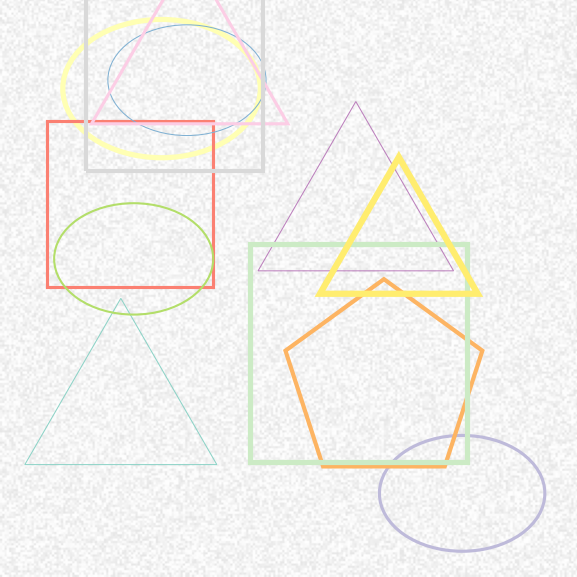[{"shape": "triangle", "thickness": 0.5, "radius": 0.96, "center": [0.209, 0.291]}, {"shape": "oval", "thickness": 2.5, "radius": 0.86, "center": [0.28, 0.846]}, {"shape": "oval", "thickness": 1.5, "radius": 0.72, "center": [0.8, 0.145]}, {"shape": "square", "thickness": 1.5, "radius": 0.72, "center": [0.225, 0.646]}, {"shape": "oval", "thickness": 0.5, "radius": 0.68, "center": [0.324, 0.86]}, {"shape": "pentagon", "thickness": 2, "radius": 0.9, "center": [0.665, 0.336]}, {"shape": "oval", "thickness": 1, "radius": 0.69, "center": [0.232, 0.551]}, {"shape": "triangle", "thickness": 1.5, "radius": 0.98, "center": [0.328, 0.883]}, {"shape": "square", "thickness": 2, "radius": 0.77, "center": [0.303, 0.856]}, {"shape": "triangle", "thickness": 0.5, "radius": 0.98, "center": [0.616, 0.628]}, {"shape": "square", "thickness": 2.5, "radius": 0.94, "center": [0.621, 0.387]}, {"shape": "triangle", "thickness": 3, "radius": 0.79, "center": [0.691, 0.569]}]